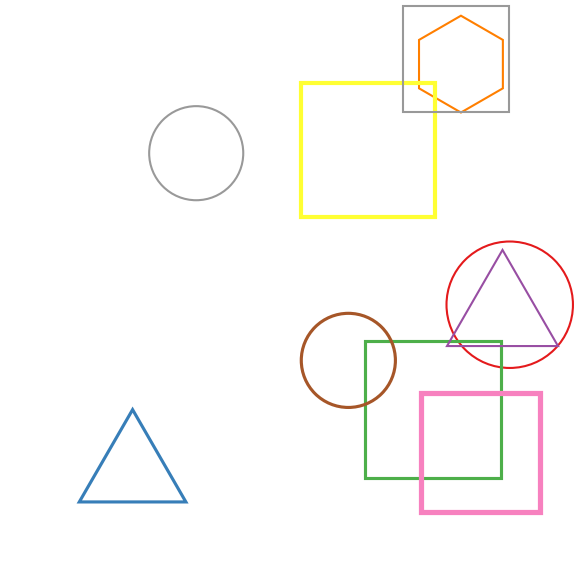[{"shape": "circle", "thickness": 1, "radius": 0.55, "center": [0.883, 0.471]}, {"shape": "triangle", "thickness": 1.5, "radius": 0.53, "center": [0.23, 0.183]}, {"shape": "square", "thickness": 1.5, "radius": 0.59, "center": [0.75, 0.29]}, {"shape": "triangle", "thickness": 1, "radius": 0.55, "center": [0.87, 0.455]}, {"shape": "hexagon", "thickness": 1, "radius": 0.42, "center": [0.798, 0.888]}, {"shape": "square", "thickness": 2, "radius": 0.58, "center": [0.637, 0.739]}, {"shape": "circle", "thickness": 1.5, "radius": 0.41, "center": [0.603, 0.375]}, {"shape": "square", "thickness": 2.5, "radius": 0.52, "center": [0.832, 0.216]}, {"shape": "circle", "thickness": 1, "radius": 0.41, "center": [0.34, 0.734]}, {"shape": "square", "thickness": 1, "radius": 0.46, "center": [0.789, 0.897]}]